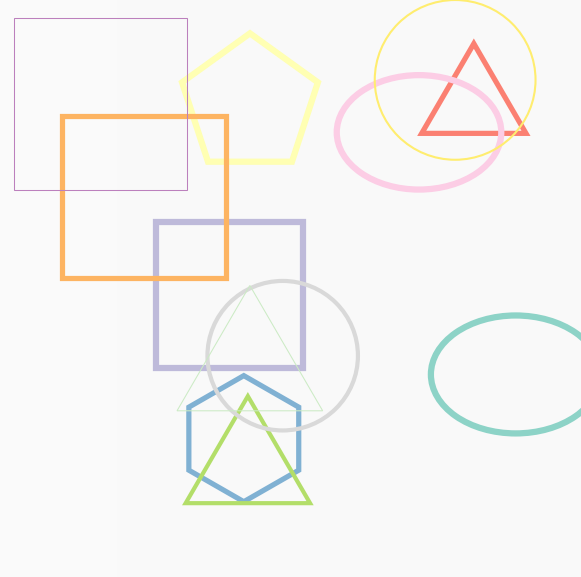[{"shape": "oval", "thickness": 3, "radius": 0.73, "center": [0.887, 0.351]}, {"shape": "pentagon", "thickness": 3, "radius": 0.61, "center": [0.43, 0.819]}, {"shape": "square", "thickness": 3, "radius": 0.63, "center": [0.395, 0.489]}, {"shape": "triangle", "thickness": 2.5, "radius": 0.52, "center": [0.815, 0.82]}, {"shape": "hexagon", "thickness": 2.5, "radius": 0.55, "center": [0.419, 0.24]}, {"shape": "square", "thickness": 2.5, "radius": 0.7, "center": [0.248, 0.658]}, {"shape": "triangle", "thickness": 2, "radius": 0.62, "center": [0.426, 0.19]}, {"shape": "oval", "thickness": 3, "radius": 0.71, "center": [0.721, 0.77]}, {"shape": "circle", "thickness": 2, "radius": 0.65, "center": [0.486, 0.383]}, {"shape": "square", "thickness": 0.5, "radius": 0.74, "center": [0.172, 0.819]}, {"shape": "triangle", "thickness": 0.5, "radius": 0.72, "center": [0.43, 0.36]}, {"shape": "circle", "thickness": 1, "radius": 0.69, "center": [0.783, 0.861]}]